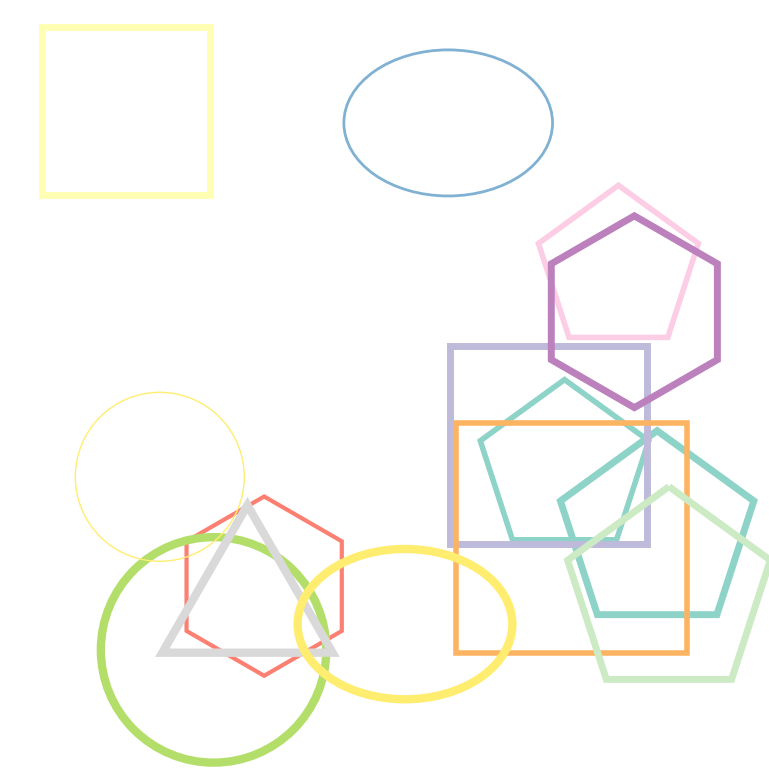[{"shape": "pentagon", "thickness": 2.5, "radius": 0.66, "center": [0.853, 0.309]}, {"shape": "pentagon", "thickness": 2, "radius": 0.58, "center": [0.733, 0.392]}, {"shape": "square", "thickness": 2.5, "radius": 0.55, "center": [0.164, 0.856]}, {"shape": "square", "thickness": 2.5, "radius": 0.64, "center": [0.712, 0.422]}, {"shape": "hexagon", "thickness": 1.5, "radius": 0.58, "center": [0.343, 0.239]}, {"shape": "oval", "thickness": 1, "radius": 0.68, "center": [0.582, 0.84]}, {"shape": "square", "thickness": 2, "radius": 0.75, "center": [0.742, 0.301]}, {"shape": "circle", "thickness": 3, "radius": 0.73, "center": [0.277, 0.156]}, {"shape": "pentagon", "thickness": 2, "radius": 0.55, "center": [0.803, 0.65]}, {"shape": "triangle", "thickness": 3, "radius": 0.64, "center": [0.321, 0.216]}, {"shape": "hexagon", "thickness": 2.5, "radius": 0.62, "center": [0.824, 0.595]}, {"shape": "pentagon", "thickness": 2.5, "radius": 0.69, "center": [0.869, 0.23]}, {"shape": "circle", "thickness": 0.5, "radius": 0.55, "center": [0.208, 0.381]}, {"shape": "oval", "thickness": 3, "radius": 0.7, "center": [0.526, 0.189]}]